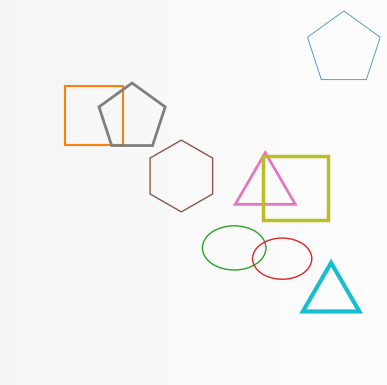[{"shape": "pentagon", "thickness": 0.5, "radius": 0.49, "center": [0.887, 0.873]}, {"shape": "square", "thickness": 1.5, "radius": 0.38, "center": [0.243, 0.7]}, {"shape": "oval", "thickness": 1, "radius": 0.41, "center": [0.604, 0.356]}, {"shape": "oval", "thickness": 1, "radius": 0.38, "center": [0.728, 0.328]}, {"shape": "hexagon", "thickness": 1, "radius": 0.47, "center": [0.468, 0.543]}, {"shape": "triangle", "thickness": 2, "radius": 0.45, "center": [0.685, 0.514]}, {"shape": "pentagon", "thickness": 2, "radius": 0.45, "center": [0.341, 0.695]}, {"shape": "square", "thickness": 2.5, "radius": 0.42, "center": [0.763, 0.512]}, {"shape": "triangle", "thickness": 3, "radius": 0.42, "center": [0.854, 0.233]}]